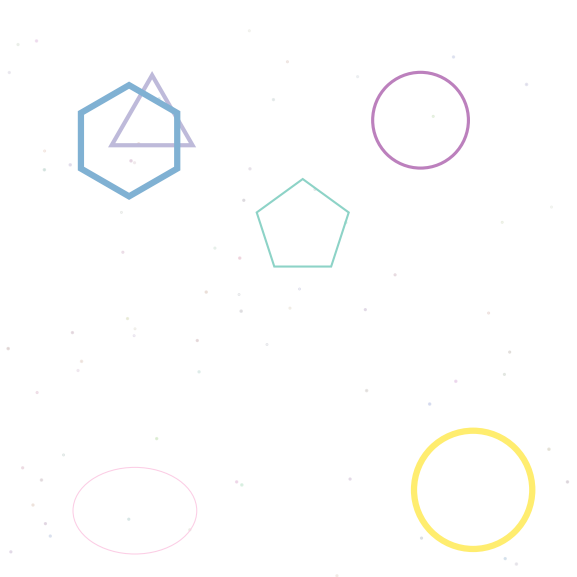[{"shape": "pentagon", "thickness": 1, "radius": 0.42, "center": [0.524, 0.605]}, {"shape": "triangle", "thickness": 2, "radius": 0.4, "center": [0.263, 0.788]}, {"shape": "hexagon", "thickness": 3, "radius": 0.48, "center": [0.224, 0.755]}, {"shape": "oval", "thickness": 0.5, "radius": 0.54, "center": [0.234, 0.115]}, {"shape": "circle", "thickness": 1.5, "radius": 0.41, "center": [0.728, 0.791]}, {"shape": "circle", "thickness": 3, "radius": 0.51, "center": [0.819, 0.151]}]